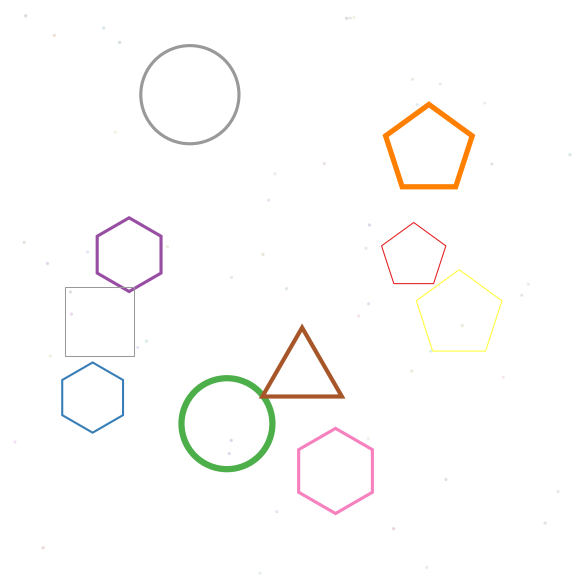[{"shape": "pentagon", "thickness": 0.5, "radius": 0.29, "center": [0.716, 0.555]}, {"shape": "hexagon", "thickness": 1, "radius": 0.3, "center": [0.16, 0.311]}, {"shape": "circle", "thickness": 3, "radius": 0.39, "center": [0.393, 0.265]}, {"shape": "hexagon", "thickness": 1.5, "radius": 0.32, "center": [0.224, 0.558]}, {"shape": "pentagon", "thickness": 2.5, "radius": 0.39, "center": [0.743, 0.739]}, {"shape": "pentagon", "thickness": 0.5, "radius": 0.39, "center": [0.795, 0.454]}, {"shape": "triangle", "thickness": 2, "radius": 0.4, "center": [0.523, 0.352]}, {"shape": "hexagon", "thickness": 1.5, "radius": 0.37, "center": [0.581, 0.184]}, {"shape": "circle", "thickness": 1.5, "radius": 0.42, "center": [0.329, 0.835]}, {"shape": "square", "thickness": 0.5, "radius": 0.3, "center": [0.173, 0.443]}]